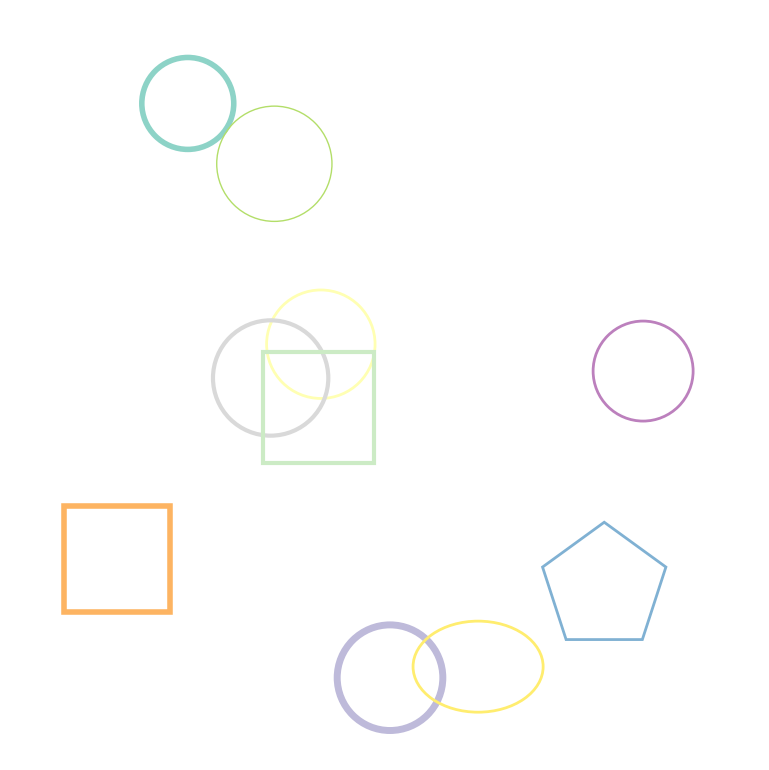[{"shape": "circle", "thickness": 2, "radius": 0.3, "center": [0.244, 0.866]}, {"shape": "circle", "thickness": 1, "radius": 0.35, "center": [0.417, 0.553]}, {"shape": "circle", "thickness": 2.5, "radius": 0.34, "center": [0.507, 0.12]}, {"shape": "pentagon", "thickness": 1, "radius": 0.42, "center": [0.785, 0.238]}, {"shape": "square", "thickness": 2, "radius": 0.34, "center": [0.152, 0.274]}, {"shape": "circle", "thickness": 0.5, "radius": 0.37, "center": [0.356, 0.787]}, {"shape": "circle", "thickness": 1.5, "radius": 0.37, "center": [0.351, 0.509]}, {"shape": "circle", "thickness": 1, "radius": 0.32, "center": [0.835, 0.518]}, {"shape": "square", "thickness": 1.5, "radius": 0.36, "center": [0.414, 0.47]}, {"shape": "oval", "thickness": 1, "radius": 0.42, "center": [0.621, 0.134]}]